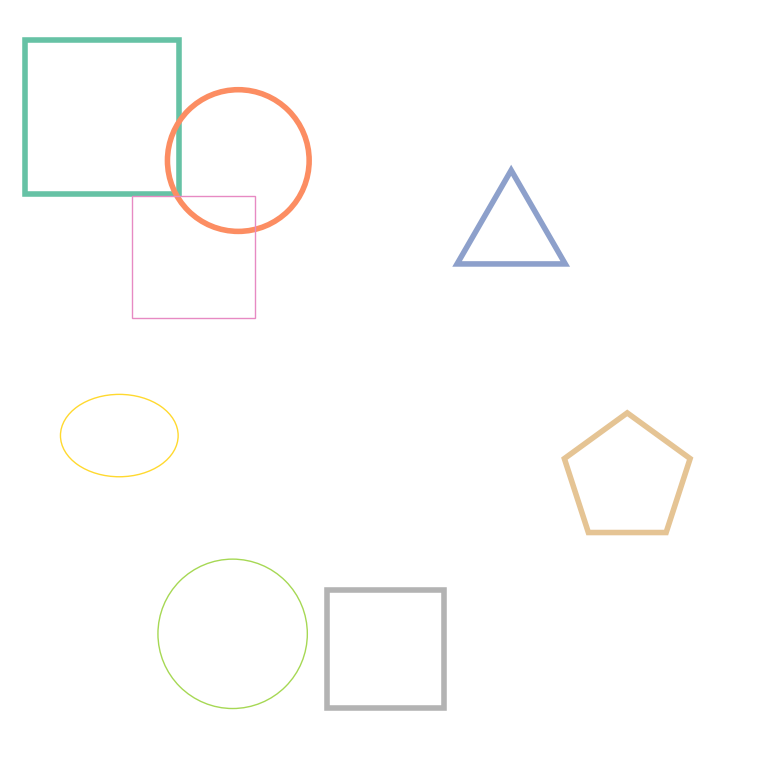[{"shape": "square", "thickness": 2, "radius": 0.5, "center": [0.132, 0.848]}, {"shape": "circle", "thickness": 2, "radius": 0.46, "center": [0.309, 0.791]}, {"shape": "triangle", "thickness": 2, "radius": 0.41, "center": [0.664, 0.698]}, {"shape": "square", "thickness": 0.5, "radius": 0.4, "center": [0.251, 0.666]}, {"shape": "circle", "thickness": 0.5, "radius": 0.49, "center": [0.302, 0.177]}, {"shape": "oval", "thickness": 0.5, "radius": 0.38, "center": [0.155, 0.434]}, {"shape": "pentagon", "thickness": 2, "radius": 0.43, "center": [0.815, 0.378]}, {"shape": "square", "thickness": 2, "radius": 0.38, "center": [0.501, 0.158]}]